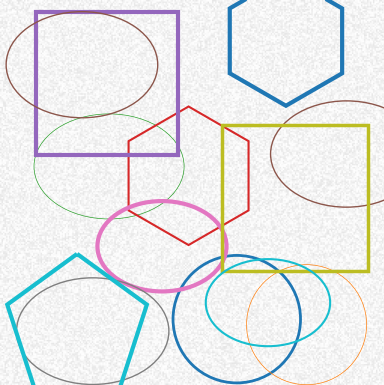[{"shape": "circle", "thickness": 2, "radius": 0.83, "center": [0.615, 0.171]}, {"shape": "hexagon", "thickness": 3, "radius": 0.84, "center": [0.743, 0.894]}, {"shape": "circle", "thickness": 0.5, "radius": 0.78, "center": [0.796, 0.157]}, {"shape": "oval", "thickness": 0.5, "radius": 0.97, "center": [0.283, 0.568]}, {"shape": "hexagon", "thickness": 1.5, "radius": 0.9, "center": [0.49, 0.543]}, {"shape": "square", "thickness": 3, "radius": 0.93, "center": [0.278, 0.783]}, {"shape": "oval", "thickness": 1, "radius": 0.98, "center": [0.213, 0.832]}, {"shape": "oval", "thickness": 1, "radius": 0.99, "center": [0.9, 0.6]}, {"shape": "oval", "thickness": 3, "radius": 0.84, "center": [0.421, 0.36]}, {"shape": "oval", "thickness": 1, "radius": 0.99, "center": [0.241, 0.14]}, {"shape": "square", "thickness": 2.5, "radius": 0.95, "center": [0.766, 0.486]}, {"shape": "pentagon", "thickness": 3, "radius": 0.95, "center": [0.2, 0.15]}, {"shape": "oval", "thickness": 1.5, "radius": 0.81, "center": [0.696, 0.214]}]